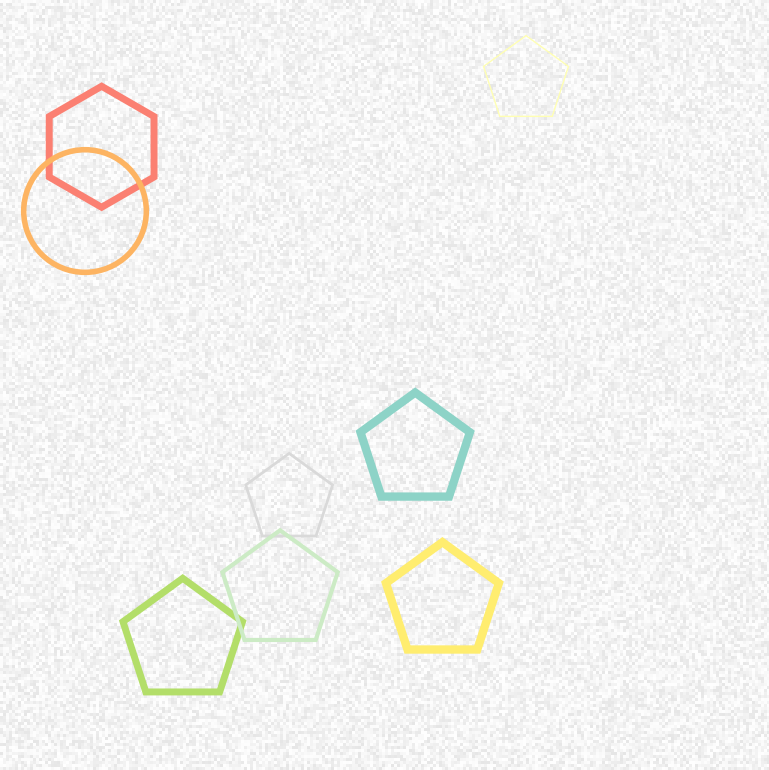[{"shape": "pentagon", "thickness": 3, "radius": 0.37, "center": [0.539, 0.416]}, {"shape": "pentagon", "thickness": 0.5, "radius": 0.29, "center": [0.683, 0.896]}, {"shape": "hexagon", "thickness": 2.5, "radius": 0.39, "center": [0.132, 0.809]}, {"shape": "circle", "thickness": 2, "radius": 0.4, "center": [0.11, 0.726]}, {"shape": "pentagon", "thickness": 2.5, "radius": 0.41, "center": [0.237, 0.167]}, {"shape": "pentagon", "thickness": 1, "radius": 0.3, "center": [0.376, 0.352]}, {"shape": "pentagon", "thickness": 1.5, "radius": 0.39, "center": [0.364, 0.233]}, {"shape": "pentagon", "thickness": 3, "radius": 0.39, "center": [0.575, 0.219]}]